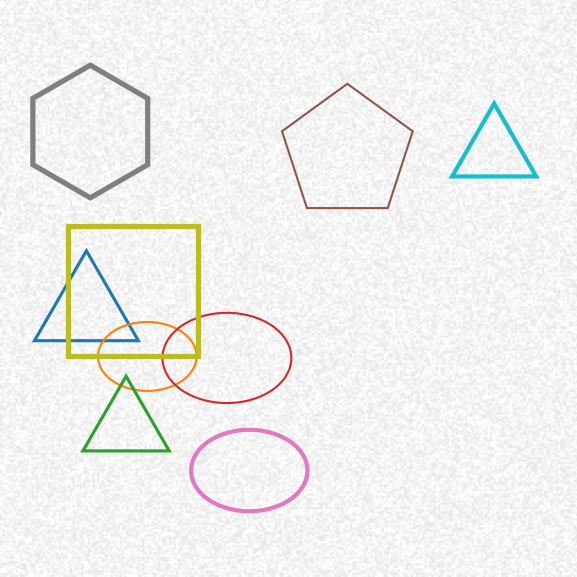[{"shape": "triangle", "thickness": 1.5, "radius": 0.52, "center": [0.15, 0.461]}, {"shape": "oval", "thickness": 1, "radius": 0.43, "center": [0.255, 0.382]}, {"shape": "triangle", "thickness": 1.5, "radius": 0.43, "center": [0.218, 0.261]}, {"shape": "oval", "thickness": 1, "radius": 0.56, "center": [0.393, 0.379]}, {"shape": "pentagon", "thickness": 1, "radius": 0.59, "center": [0.601, 0.735]}, {"shape": "oval", "thickness": 2, "radius": 0.5, "center": [0.432, 0.184]}, {"shape": "hexagon", "thickness": 2.5, "radius": 0.57, "center": [0.156, 0.771]}, {"shape": "square", "thickness": 2.5, "radius": 0.56, "center": [0.231, 0.495]}, {"shape": "triangle", "thickness": 2, "radius": 0.42, "center": [0.856, 0.736]}]